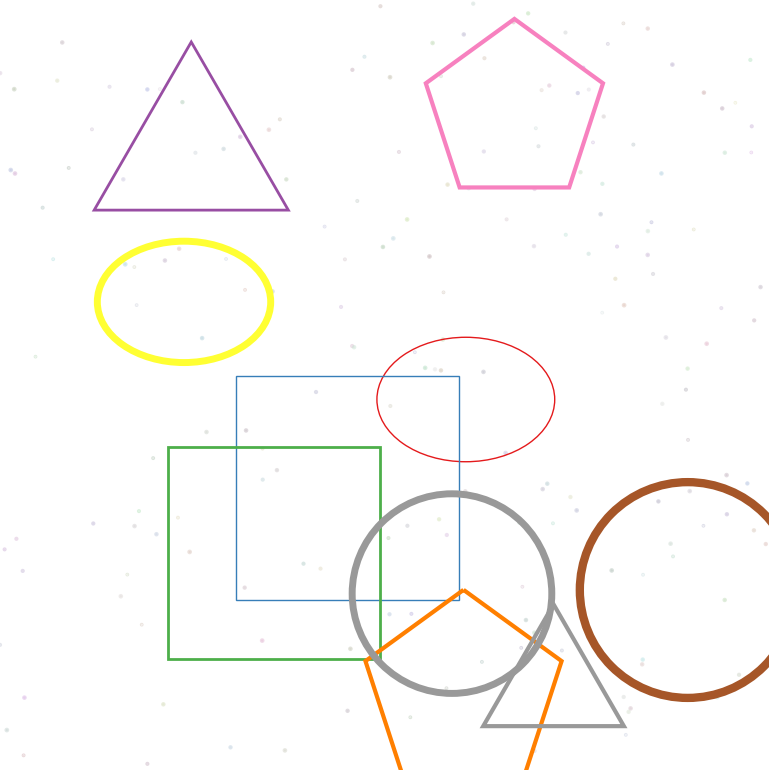[{"shape": "oval", "thickness": 0.5, "radius": 0.58, "center": [0.605, 0.481]}, {"shape": "square", "thickness": 0.5, "radius": 0.73, "center": [0.451, 0.366]}, {"shape": "square", "thickness": 1, "radius": 0.69, "center": [0.356, 0.282]}, {"shape": "triangle", "thickness": 1, "radius": 0.73, "center": [0.248, 0.8]}, {"shape": "pentagon", "thickness": 1.5, "radius": 0.67, "center": [0.602, 0.1]}, {"shape": "oval", "thickness": 2.5, "radius": 0.56, "center": [0.239, 0.608]}, {"shape": "circle", "thickness": 3, "radius": 0.7, "center": [0.893, 0.234]}, {"shape": "pentagon", "thickness": 1.5, "radius": 0.6, "center": [0.668, 0.854]}, {"shape": "triangle", "thickness": 1.5, "radius": 0.53, "center": [0.719, 0.11]}, {"shape": "circle", "thickness": 2.5, "radius": 0.65, "center": [0.587, 0.229]}]